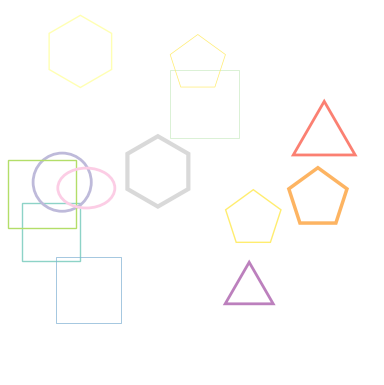[{"shape": "square", "thickness": 1, "radius": 0.38, "center": [0.132, 0.398]}, {"shape": "hexagon", "thickness": 1, "radius": 0.47, "center": [0.209, 0.866]}, {"shape": "circle", "thickness": 2, "radius": 0.38, "center": [0.162, 0.527]}, {"shape": "triangle", "thickness": 2, "radius": 0.46, "center": [0.842, 0.644]}, {"shape": "square", "thickness": 0.5, "radius": 0.43, "center": [0.23, 0.247]}, {"shape": "pentagon", "thickness": 2.5, "radius": 0.4, "center": [0.826, 0.485]}, {"shape": "square", "thickness": 1, "radius": 0.44, "center": [0.109, 0.497]}, {"shape": "oval", "thickness": 2, "radius": 0.37, "center": [0.224, 0.512]}, {"shape": "hexagon", "thickness": 3, "radius": 0.46, "center": [0.41, 0.555]}, {"shape": "triangle", "thickness": 2, "radius": 0.36, "center": [0.647, 0.247]}, {"shape": "square", "thickness": 0.5, "radius": 0.45, "center": [0.532, 0.729]}, {"shape": "pentagon", "thickness": 1, "radius": 0.38, "center": [0.658, 0.432]}, {"shape": "pentagon", "thickness": 0.5, "radius": 0.38, "center": [0.514, 0.835]}]